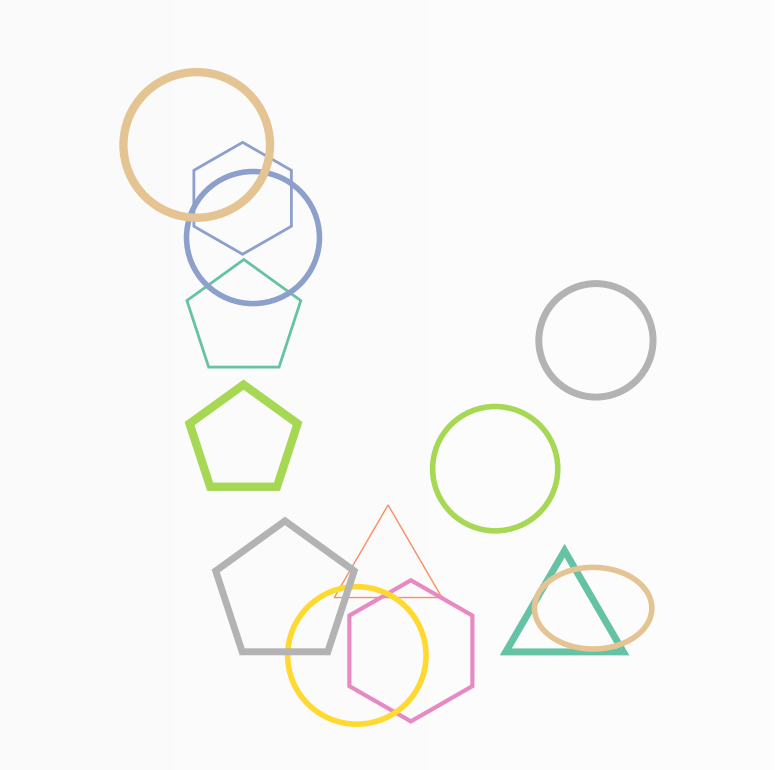[{"shape": "triangle", "thickness": 2.5, "radius": 0.44, "center": [0.728, 0.197]}, {"shape": "pentagon", "thickness": 1, "radius": 0.39, "center": [0.315, 0.586]}, {"shape": "triangle", "thickness": 0.5, "radius": 0.4, "center": [0.501, 0.264]}, {"shape": "circle", "thickness": 2, "radius": 0.43, "center": [0.326, 0.691]}, {"shape": "hexagon", "thickness": 1, "radius": 0.36, "center": [0.313, 0.742]}, {"shape": "hexagon", "thickness": 1.5, "radius": 0.46, "center": [0.53, 0.155]}, {"shape": "circle", "thickness": 2, "radius": 0.4, "center": [0.639, 0.391]}, {"shape": "pentagon", "thickness": 3, "radius": 0.37, "center": [0.314, 0.427]}, {"shape": "circle", "thickness": 2, "radius": 0.45, "center": [0.46, 0.149]}, {"shape": "circle", "thickness": 3, "radius": 0.47, "center": [0.254, 0.812]}, {"shape": "oval", "thickness": 2, "radius": 0.38, "center": [0.765, 0.21]}, {"shape": "circle", "thickness": 2.5, "radius": 0.37, "center": [0.769, 0.558]}, {"shape": "pentagon", "thickness": 2.5, "radius": 0.47, "center": [0.368, 0.23]}]